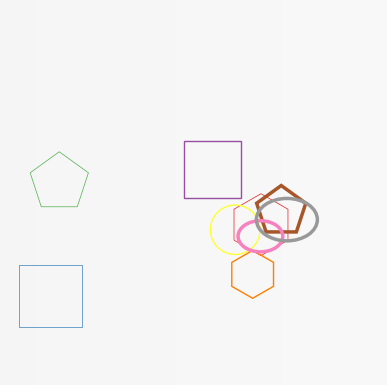[{"shape": "hexagon", "thickness": 0.5, "radius": 0.4, "center": [0.674, 0.416]}, {"shape": "square", "thickness": 0.5, "radius": 0.41, "center": [0.13, 0.232]}, {"shape": "pentagon", "thickness": 0.5, "radius": 0.4, "center": [0.153, 0.527]}, {"shape": "square", "thickness": 1, "radius": 0.37, "center": [0.547, 0.56]}, {"shape": "hexagon", "thickness": 1, "radius": 0.31, "center": [0.652, 0.287]}, {"shape": "circle", "thickness": 1, "radius": 0.32, "center": [0.607, 0.403]}, {"shape": "pentagon", "thickness": 2.5, "radius": 0.33, "center": [0.726, 0.451]}, {"shape": "oval", "thickness": 2.5, "radius": 0.29, "center": [0.672, 0.386]}, {"shape": "oval", "thickness": 2.5, "radius": 0.39, "center": [0.74, 0.43]}]